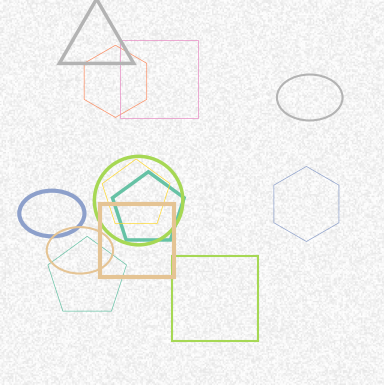[{"shape": "pentagon", "thickness": 0.5, "radius": 0.54, "center": [0.226, 0.279]}, {"shape": "pentagon", "thickness": 2.5, "radius": 0.49, "center": [0.385, 0.456]}, {"shape": "hexagon", "thickness": 0.5, "radius": 0.47, "center": [0.3, 0.789]}, {"shape": "hexagon", "thickness": 0.5, "radius": 0.49, "center": [0.796, 0.47]}, {"shape": "oval", "thickness": 3, "radius": 0.42, "center": [0.135, 0.445]}, {"shape": "square", "thickness": 0.5, "radius": 0.51, "center": [0.412, 0.794]}, {"shape": "square", "thickness": 1.5, "radius": 0.56, "center": [0.558, 0.225]}, {"shape": "circle", "thickness": 2.5, "radius": 0.57, "center": [0.36, 0.479]}, {"shape": "pentagon", "thickness": 0.5, "radius": 0.46, "center": [0.354, 0.494]}, {"shape": "square", "thickness": 3, "radius": 0.48, "center": [0.356, 0.376]}, {"shape": "oval", "thickness": 1.5, "radius": 0.43, "center": [0.208, 0.35]}, {"shape": "oval", "thickness": 1.5, "radius": 0.43, "center": [0.805, 0.747]}, {"shape": "triangle", "thickness": 2.5, "radius": 0.56, "center": [0.251, 0.891]}]